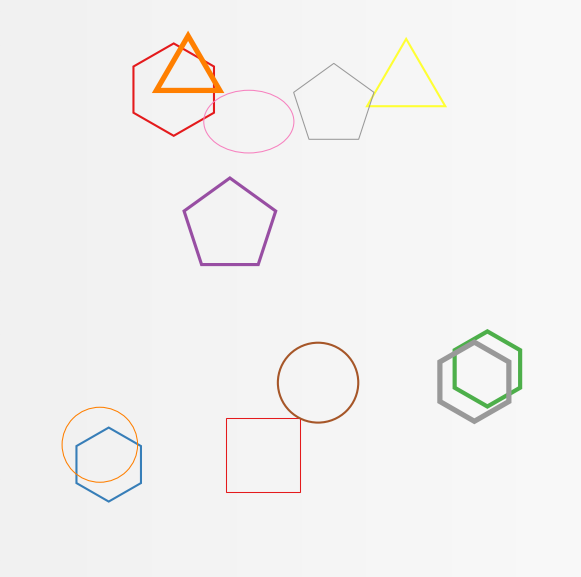[{"shape": "hexagon", "thickness": 1, "radius": 0.4, "center": [0.299, 0.844]}, {"shape": "square", "thickness": 0.5, "radius": 0.32, "center": [0.452, 0.212]}, {"shape": "hexagon", "thickness": 1, "radius": 0.32, "center": [0.187, 0.195]}, {"shape": "hexagon", "thickness": 2, "radius": 0.33, "center": [0.839, 0.36]}, {"shape": "pentagon", "thickness": 1.5, "radius": 0.41, "center": [0.396, 0.608]}, {"shape": "circle", "thickness": 0.5, "radius": 0.32, "center": [0.172, 0.229]}, {"shape": "triangle", "thickness": 2.5, "radius": 0.32, "center": [0.324, 0.874]}, {"shape": "triangle", "thickness": 1, "radius": 0.39, "center": [0.699, 0.854]}, {"shape": "circle", "thickness": 1, "radius": 0.35, "center": [0.547, 0.337]}, {"shape": "oval", "thickness": 0.5, "radius": 0.39, "center": [0.428, 0.789]}, {"shape": "hexagon", "thickness": 2.5, "radius": 0.34, "center": [0.816, 0.338]}, {"shape": "pentagon", "thickness": 0.5, "radius": 0.36, "center": [0.574, 0.817]}]